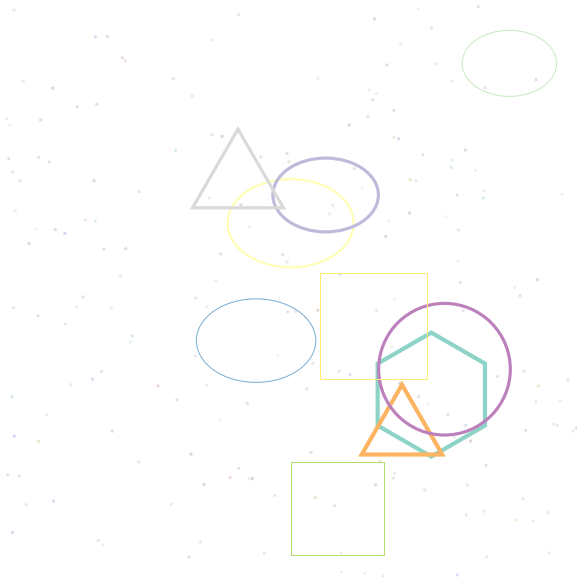[{"shape": "hexagon", "thickness": 2, "radius": 0.54, "center": [0.747, 0.316]}, {"shape": "oval", "thickness": 1, "radius": 0.55, "center": [0.503, 0.613]}, {"shape": "oval", "thickness": 1.5, "radius": 0.46, "center": [0.564, 0.661]}, {"shape": "oval", "thickness": 0.5, "radius": 0.52, "center": [0.443, 0.409]}, {"shape": "triangle", "thickness": 2, "radius": 0.4, "center": [0.696, 0.252]}, {"shape": "square", "thickness": 0.5, "radius": 0.4, "center": [0.584, 0.118]}, {"shape": "triangle", "thickness": 1.5, "radius": 0.45, "center": [0.412, 0.685]}, {"shape": "circle", "thickness": 1.5, "radius": 0.57, "center": [0.77, 0.36]}, {"shape": "oval", "thickness": 0.5, "radius": 0.41, "center": [0.882, 0.889]}, {"shape": "square", "thickness": 0.5, "radius": 0.46, "center": [0.647, 0.434]}]